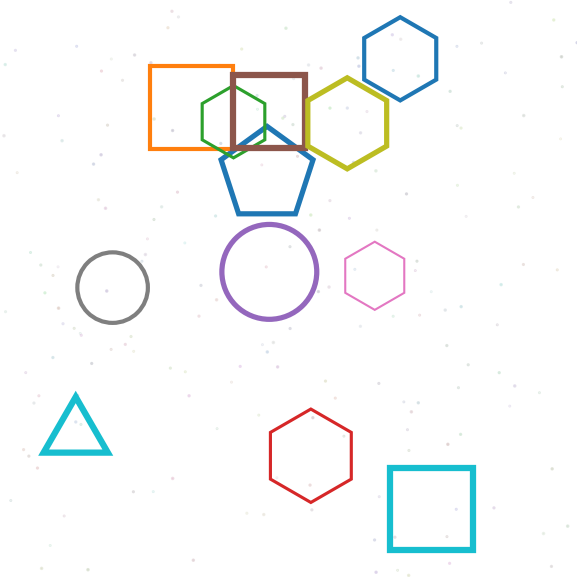[{"shape": "hexagon", "thickness": 2, "radius": 0.36, "center": [0.693, 0.897]}, {"shape": "pentagon", "thickness": 2.5, "radius": 0.42, "center": [0.462, 0.697]}, {"shape": "square", "thickness": 2, "radius": 0.36, "center": [0.331, 0.813]}, {"shape": "hexagon", "thickness": 1.5, "radius": 0.31, "center": [0.404, 0.788]}, {"shape": "hexagon", "thickness": 1.5, "radius": 0.4, "center": [0.538, 0.21]}, {"shape": "circle", "thickness": 2.5, "radius": 0.41, "center": [0.466, 0.528]}, {"shape": "square", "thickness": 3, "radius": 0.31, "center": [0.466, 0.806]}, {"shape": "hexagon", "thickness": 1, "radius": 0.3, "center": [0.649, 0.522]}, {"shape": "circle", "thickness": 2, "radius": 0.31, "center": [0.195, 0.501]}, {"shape": "hexagon", "thickness": 2.5, "radius": 0.39, "center": [0.601, 0.786]}, {"shape": "triangle", "thickness": 3, "radius": 0.32, "center": [0.131, 0.247]}, {"shape": "square", "thickness": 3, "radius": 0.36, "center": [0.747, 0.117]}]